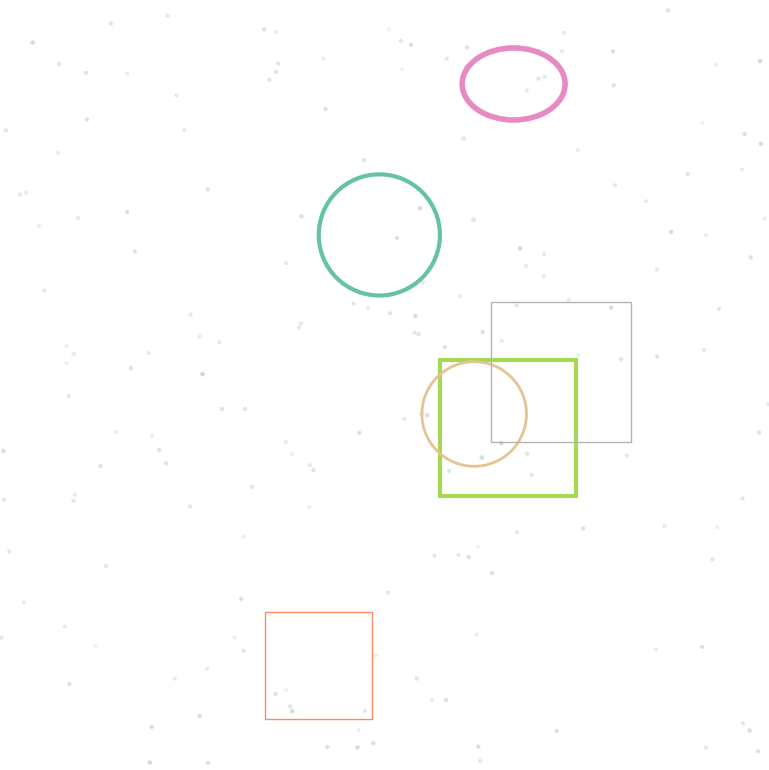[{"shape": "circle", "thickness": 1.5, "radius": 0.39, "center": [0.493, 0.695]}, {"shape": "square", "thickness": 0.5, "radius": 0.35, "center": [0.414, 0.135]}, {"shape": "oval", "thickness": 2, "radius": 0.33, "center": [0.667, 0.891]}, {"shape": "square", "thickness": 1.5, "radius": 0.44, "center": [0.66, 0.444]}, {"shape": "circle", "thickness": 1, "radius": 0.34, "center": [0.616, 0.462]}, {"shape": "square", "thickness": 0.5, "radius": 0.45, "center": [0.728, 0.517]}]